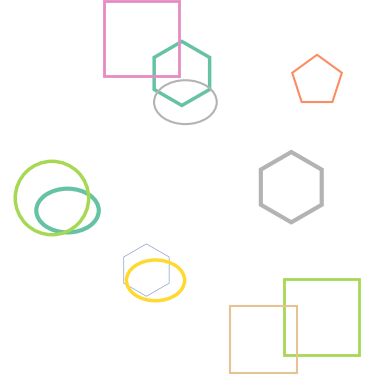[{"shape": "hexagon", "thickness": 2.5, "radius": 0.42, "center": [0.472, 0.809]}, {"shape": "oval", "thickness": 3, "radius": 0.41, "center": [0.175, 0.453]}, {"shape": "pentagon", "thickness": 1.5, "radius": 0.34, "center": [0.823, 0.79]}, {"shape": "hexagon", "thickness": 0.5, "radius": 0.34, "center": [0.38, 0.299]}, {"shape": "square", "thickness": 2, "radius": 0.49, "center": [0.367, 0.9]}, {"shape": "circle", "thickness": 2.5, "radius": 0.48, "center": [0.135, 0.486]}, {"shape": "square", "thickness": 2, "radius": 0.49, "center": [0.835, 0.177]}, {"shape": "oval", "thickness": 2.5, "radius": 0.38, "center": [0.404, 0.272]}, {"shape": "square", "thickness": 1.5, "radius": 0.44, "center": [0.684, 0.119]}, {"shape": "oval", "thickness": 1.5, "radius": 0.41, "center": [0.482, 0.735]}, {"shape": "hexagon", "thickness": 3, "radius": 0.46, "center": [0.757, 0.514]}]